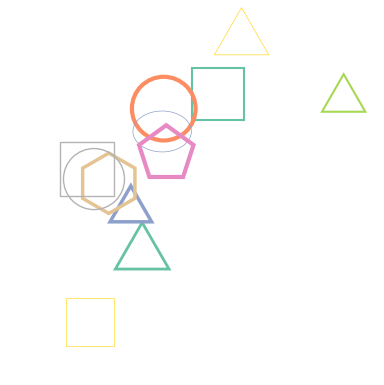[{"shape": "triangle", "thickness": 2, "radius": 0.4, "center": [0.369, 0.341]}, {"shape": "square", "thickness": 1.5, "radius": 0.34, "center": [0.566, 0.756]}, {"shape": "circle", "thickness": 3, "radius": 0.41, "center": [0.425, 0.718]}, {"shape": "triangle", "thickness": 2.5, "radius": 0.31, "center": [0.34, 0.455]}, {"shape": "oval", "thickness": 0.5, "radius": 0.38, "center": [0.421, 0.659]}, {"shape": "pentagon", "thickness": 3, "radius": 0.37, "center": [0.432, 0.6]}, {"shape": "triangle", "thickness": 1.5, "radius": 0.32, "center": [0.893, 0.742]}, {"shape": "square", "thickness": 0.5, "radius": 0.31, "center": [0.234, 0.165]}, {"shape": "triangle", "thickness": 0.5, "radius": 0.41, "center": [0.627, 0.898]}, {"shape": "hexagon", "thickness": 2.5, "radius": 0.39, "center": [0.283, 0.524]}, {"shape": "circle", "thickness": 1, "radius": 0.4, "center": [0.244, 0.535]}, {"shape": "square", "thickness": 1, "radius": 0.35, "center": [0.226, 0.561]}]